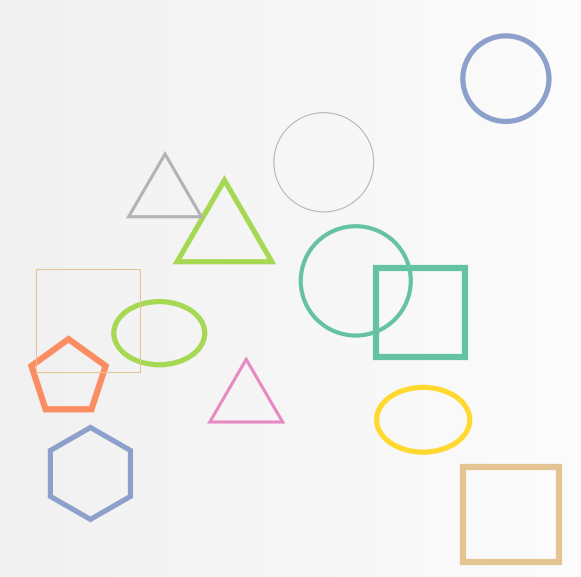[{"shape": "square", "thickness": 3, "radius": 0.38, "center": [0.723, 0.458]}, {"shape": "circle", "thickness": 2, "radius": 0.47, "center": [0.612, 0.513]}, {"shape": "pentagon", "thickness": 3, "radius": 0.34, "center": [0.118, 0.345]}, {"shape": "circle", "thickness": 2.5, "radius": 0.37, "center": [0.87, 0.863]}, {"shape": "hexagon", "thickness": 2.5, "radius": 0.4, "center": [0.156, 0.179]}, {"shape": "triangle", "thickness": 1.5, "radius": 0.36, "center": [0.424, 0.305]}, {"shape": "oval", "thickness": 2.5, "radius": 0.39, "center": [0.274, 0.422]}, {"shape": "triangle", "thickness": 2.5, "radius": 0.47, "center": [0.386, 0.593]}, {"shape": "oval", "thickness": 2.5, "radius": 0.4, "center": [0.728, 0.272]}, {"shape": "square", "thickness": 3, "radius": 0.41, "center": [0.879, 0.108]}, {"shape": "square", "thickness": 0.5, "radius": 0.45, "center": [0.152, 0.445]}, {"shape": "circle", "thickness": 0.5, "radius": 0.43, "center": [0.557, 0.718]}, {"shape": "triangle", "thickness": 1.5, "radius": 0.36, "center": [0.284, 0.66]}]